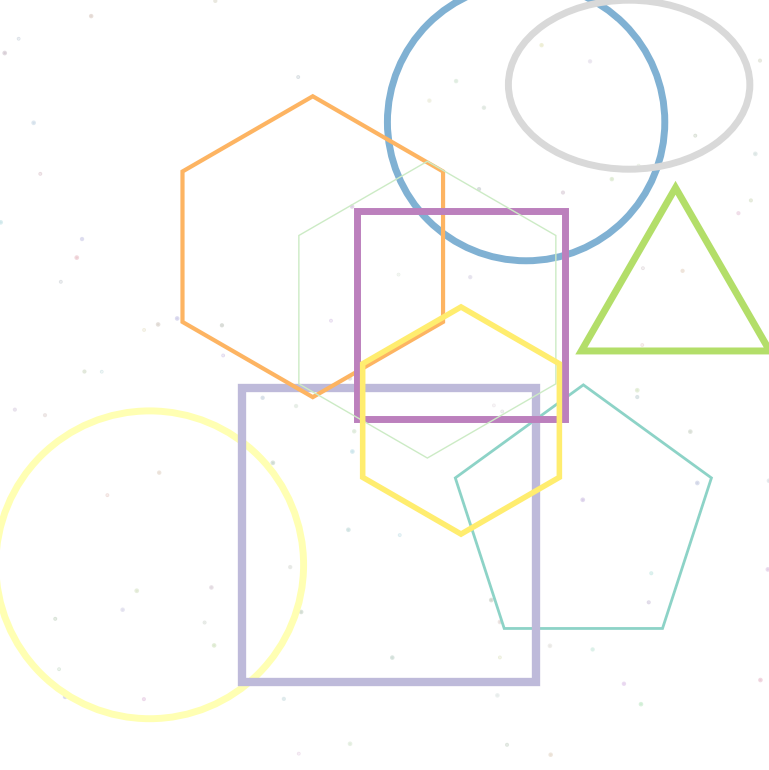[{"shape": "pentagon", "thickness": 1, "radius": 0.87, "center": [0.758, 0.325]}, {"shape": "circle", "thickness": 2.5, "radius": 1.0, "center": [0.194, 0.266]}, {"shape": "square", "thickness": 3, "radius": 0.95, "center": [0.505, 0.305]}, {"shape": "circle", "thickness": 2.5, "radius": 0.9, "center": [0.683, 0.841]}, {"shape": "hexagon", "thickness": 1.5, "radius": 0.98, "center": [0.406, 0.68]}, {"shape": "triangle", "thickness": 2.5, "radius": 0.71, "center": [0.877, 0.615]}, {"shape": "oval", "thickness": 2.5, "radius": 0.78, "center": [0.817, 0.89]}, {"shape": "square", "thickness": 2.5, "radius": 0.68, "center": [0.599, 0.59]}, {"shape": "hexagon", "thickness": 0.5, "radius": 0.96, "center": [0.555, 0.598]}, {"shape": "hexagon", "thickness": 2, "radius": 0.74, "center": [0.599, 0.454]}]